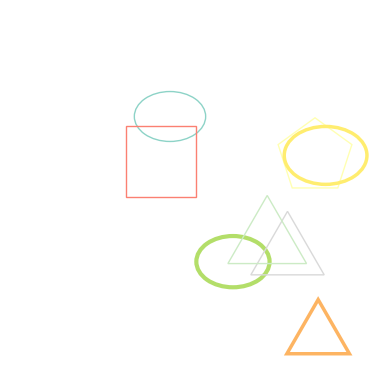[{"shape": "oval", "thickness": 1, "radius": 0.46, "center": [0.442, 0.697]}, {"shape": "pentagon", "thickness": 1, "radius": 0.5, "center": [0.818, 0.593]}, {"shape": "square", "thickness": 1, "radius": 0.46, "center": [0.418, 0.581]}, {"shape": "triangle", "thickness": 2.5, "radius": 0.47, "center": [0.826, 0.128]}, {"shape": "oval", "thickness": 3, "radius": 0.48, "center": [0.605, 0.32]}, {"shape": "triangle", "thickness": 1, "radius": 0.55, "center": [0.747, 0.341]}, {"shape": "triangle", "thickness": 1, "radius": 0.59, "center": [0.694, 0.374]}, {"shape": "oval", "thickness": 2.5, "radius": 0.54, "center": [0.846, 0.596]}]